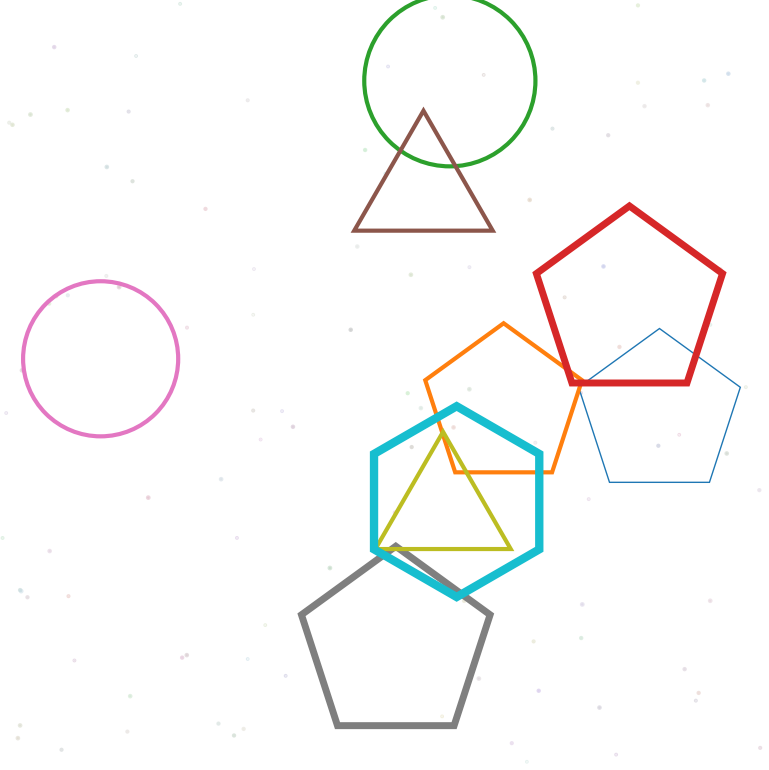[{"shape": "pentagon", "thickness": 0.5, "radius": 0.55, "center": [0.856, 0.463]}, {"shape": "pentagon", "thickness": 1.5, "radius": 0.54, "center": [0.654, 0.473]}, {"shape": "circle", "thickness": 1.5, "radius": 0.56, "center": [0.584, 0.895]}, {"shape": "pentagon", "thickness": 2.5, "radius": 0.64, "center": [0.817, 0.605]}, {"shape": "triangle", "thickness": 1.5, "radius": 0.52, "center": [0.55, 0.752]}, {"shape": "circle", "thickness": 1.5, "radius": 0.5, "center": [0.131, 0.534]}, {"shape": "pentagon", "thickness": 2.5, "radius": 0.64, "center": [0.514, 0.162]}, {"shape": "triangle", "thickness": 1.5, "radius": 0.51, "center": [0.575, 0.338]}, {"shape": "hexagon", "thickness": 3, "radius": 0.62, "center": [0.593, 0.349]}]